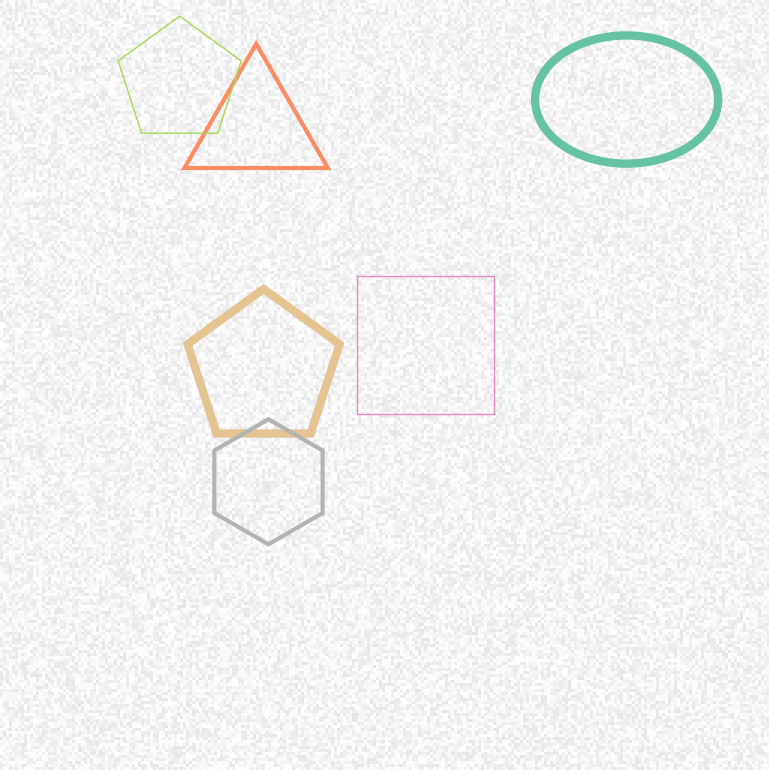[{"shape": "oval", "thickness": 3, "radius": 0.59, "center": [0.814, 0.871]}, {"shape": "triangle", "thickness": 1.5, "radius": 0.54, "center": [0.333, 0.836]}, {"shape": "square", "thickness": 0.5, "radius": 0.45, "center": [0.552, 0.552]}, {"shape": "pentagon", "thickness": 0.5, "radius": 0.42, "center": [0.233, 0.895]}, {"shape": "pentagon", "thickness": 3, "radius": 0.52, "center": [0.342, 0.521]}, {"shape": "hexagon", "thickness": 1.5, "radius": 0.41, "center": [0.349, 0.374]}]